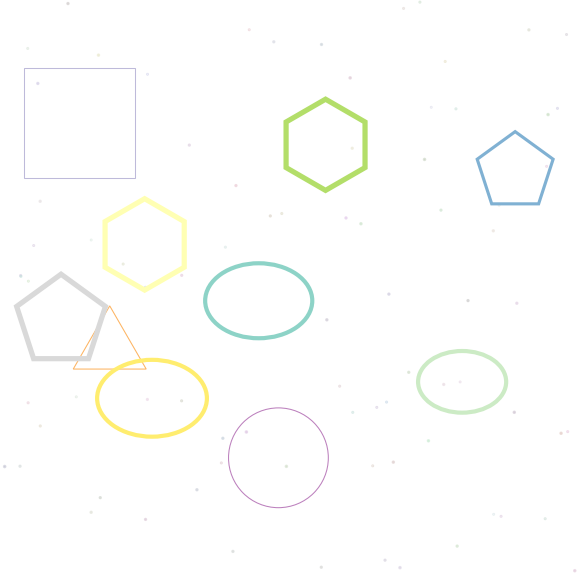[{"shape": "oval", "thickness": 2, "radius": 0.46, "center": [0.448, 0.478]}, {"shape": "hexagon", "thickness": 2.5, "radius": 0.4, "center": [0.25, 0.576]}, {"shape": "square", "thickness": 0.5, "radius": 0.48, "center": [0.137, 0.786]}, {"shape": "pentagon", "thickness": 1.5, "radius": 0.35, "center": [0.892, 0.702]}, {"shape": "triangle", "thickness": 0.5, "radius": 0.36, "center": [0.19, 0.397]}, {"shape": "hexagon", "thickness": 2.5, "radius": 0.39, "center": [0.564, 0.748]}, {"shape": "pentagon", "thickness": 2.5, "radius": 0.4, "center": [0.106, 0.443]}, {"shape": "circle", "thickness": 0.5, "radius": 0.43, "center": [0.482, 0.206]}, {"shape": "oval", "thickness": 2, "radius": 0.38, "center": [0.8, 0.338]}, {"shape": "oval", "thickness": 2, "radius": 0.48, "center": [0.263, 0.31]}]